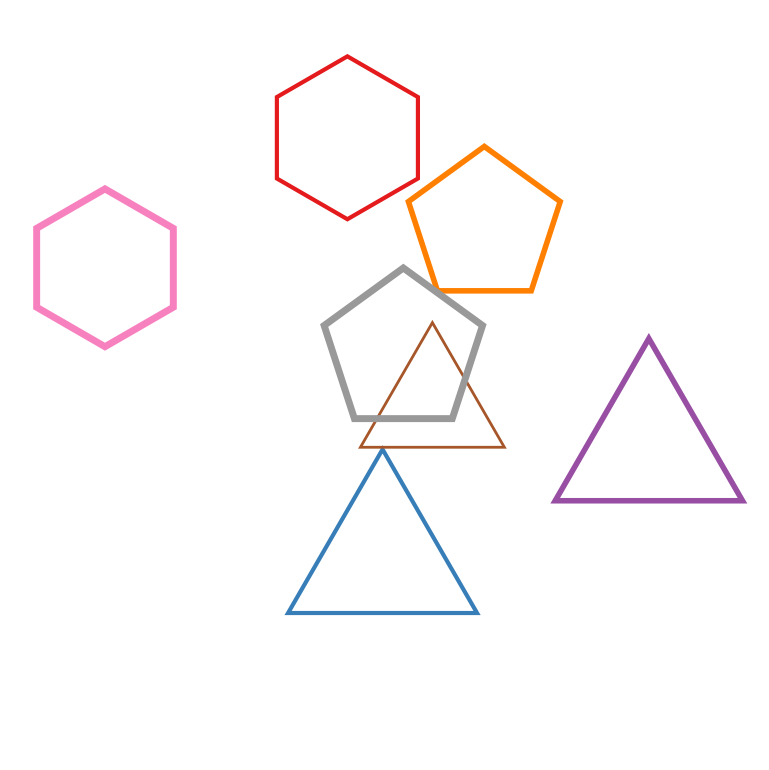[{"shape": "hexagon", "thickness": 1.5, "radius": 0.53, "center": [0.451, 0.821]}, {"shape": "triangle", "thickness": 1.5, "radius": 0.71, "center": [0.497, 0.275]}, {"shape": "triangle", "thickness": 2, "radius": 0.7, "center": [0.843, 0.42]}, {"shape": "pentagon", "thickness": 2, "radius": 0.52, "center": [0.629, 0.706]}, {"shape": "triangle", "thickness": 1, "radius": 0.54, "center": [0.562, 0.473]}, {"shape": "hexagon", "thickness": 2.5, "radius": 0.51, "center": [0.136, 0.652]}, {"shape": "pentagon", "thickness": 2.5, "radius": 0.54, "center": [0.524, 0.544]}]